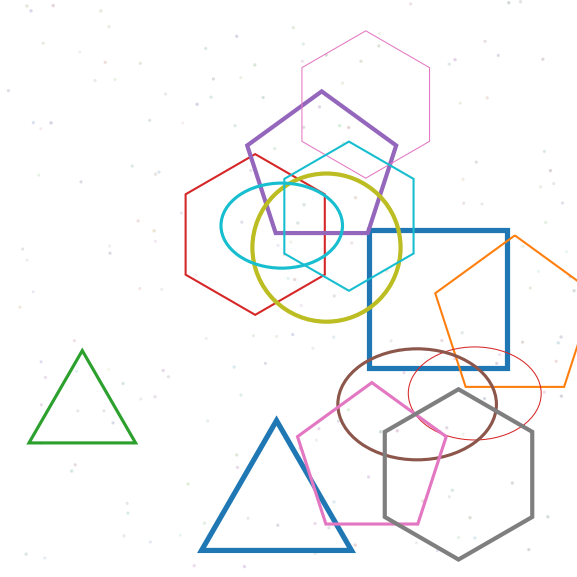[{"shape": "square", "thickness": 2.5, "radius": 0.6, "center": [0.758, 0.482]}, {"shape": "triangle", "thickness": 2.5, "radius": 0.75, "center": [0.479, 0.121]}, {"shape": "pentagon", "thickness": 1, "radius": 0.73, "center": [0.892, 0.447]}, {"shape": "triangle", "thickness": 1.5, "radius": 0.53, "center": [0.142, 0.285]}, {"shape": "oval", "thickness": 0.5, "radius": 0.58, "center": [0.822, 0.318]}, {"shape": "hexagon", "thickness": 1, "radius": 0.7, "center": [0.442, 0.593]}, {"shape": "pentagon", "thickness": 2, "radius": 0.68, "center": [0.557, 0.705]}, {"shape": "oval", "thickness": 1.5, "radius": 0.69, "center": [0.722, 0.299]}, {"shape": "hexagon", "thickness": 0.5, "radius": 0.64, "center": [0.633, 0.818]}, {"shape": "pentagon", "thickness": 1.5, "radius": 0.68, "center": [0.644, 0.201]}, {"shape": "hexagon", "thickness": 2, "radius": 0.74, "center": [0.794, 0.178]}, {"shape": "circle", "thickness": 2, "radius": 0.64, "center": [0.565, 0.57]}, {"shape": "oval", "thickness": 1.5, "radius": 0.53, "center": [0.488, 0.608]}, {"shape": "hexagon", "thickness": 1, "radius": 0.65, "center": [0.604, 0.625]}]